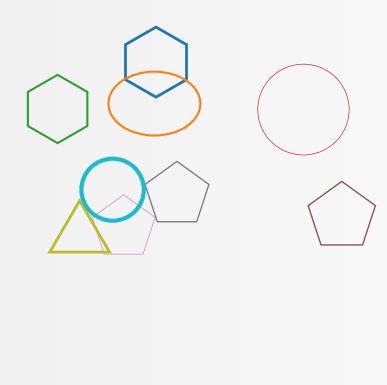[{"shape": "hexagon", "thickness": 2, "radius": 0.45, "center": [0.403, 0.839]}, {"shape": "oval", "thickness": 1.5, "radius": 0.59, "center": [0.398, 0.731]}, {"shape": "hexagon", "thickness": 1.5, "radius": 0.44, "center": [0.149, 0.717]}, {"shape": "circle", "thickness": 0.5, "radius": 0.59, "center": [0.783, 0.715]}, {"shape": "pentagon", "thickness": 1, "radius": 0.46, "center": [0.882, 0.438]}, {"shape": "pentagon", "thickness": 0.5, "radius": 0.43, "center": [0.319, 0.409]}, {"shape": "pentagon", "thickness": 1, "radius": 0.43, "center": [0.457, 0.494]}, {"shape": "triangle", "thickness": 2, "radius": 0.45, "center": [0.206, 0.39]}, {"shape": "circle", "thickness": 3, "radius": 0.4, "center": [0.291, 0.507]}]